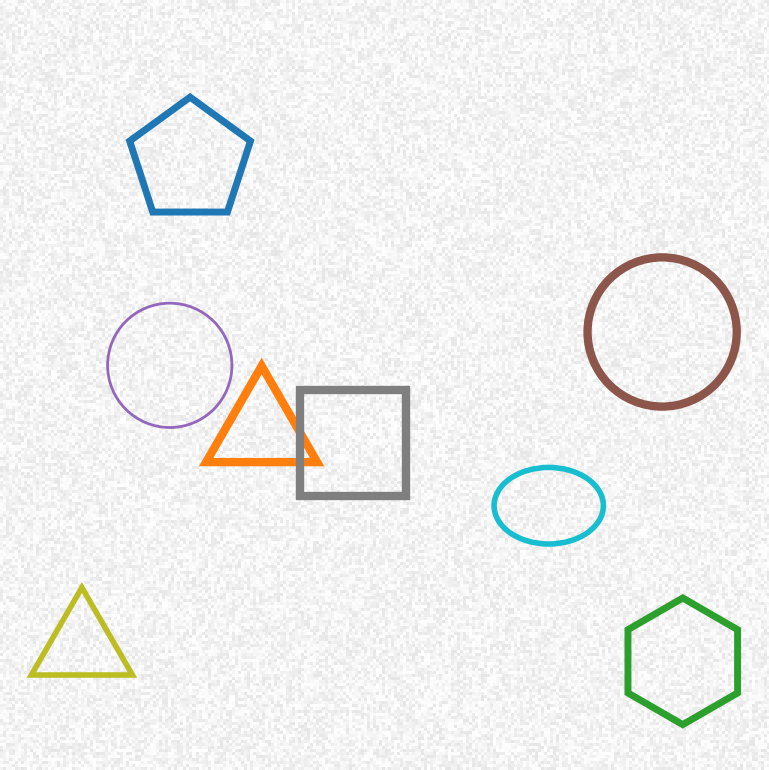[{"shape": "pentagon", "thickness": 2.5, "radius": 0.41, "center": [0.247, 0.791]}, {"shape": "triangle", "thickness": 3, "radius": 0.42, "center": [0.34, 0.441]}, {"shape": "hexagon", "thickness": 2.5, "radius": 0.41, "center": [0.887, 0.141]}, {"shape": "circle", "thickness": 1, "radius": 0.4, "center": [0.22, 0.526]}, {"shape": "circle", "thickness": 3, "radius": 0.48, "center": [0.86, 0.569]}, {"shape": "square", "thickness": 3, "radius": 0.34, "center": [0.458, 0.424]}, {"shape": "triangle", "thickness": 2, "radius": 0.38, "center": [0.106, 0.161]}, {"shape": "oval", "thickness": 2, "radius": 0.35, "center": [0.713, 0.343]}]